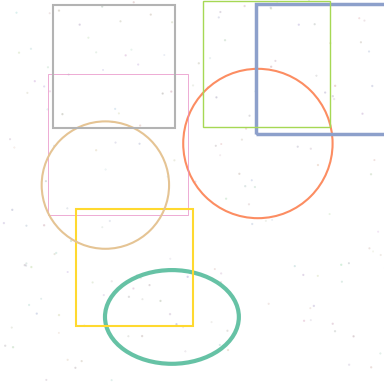[{"shape": "oval", "thickness": 3, "radius": 0.87, "center": [0.447, 0.177]}, {"shape": "circle", "thickness": 1.5, "radius": 0.97, "center": [0.67, 0.627]}, {"shape": "square", "thickness": 2.5, "radius": 0.84, "center": [0.832, 0.82]}, {"shape": "square", "thickness": 0.5, "radius": 0.91, "center": [0.306, 0.625]}, {"shape": "square", "thickness": 1, "radius": 0.82, "center": [0.693, 0.834]}, {"shape": "square", "thickness": 1.5, "radius": 0.76, "center": [0.35, 0.306]}, {"shape": "circle", "thickness": 1.5, "radius": 0.83, "center": [0.274, 0.519]}, {"shape": "square", "thickness": 1.5, "radius": 0.79, "center": [0.297, 0.827]}]